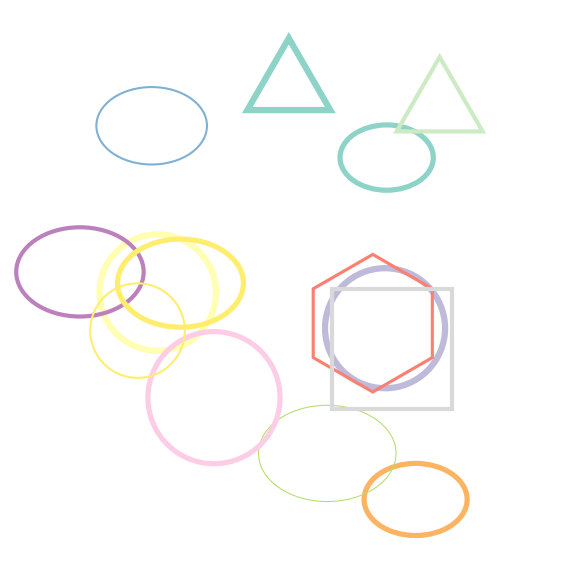[{"shape": "oval", "thickness": 2.5, "radius": 0.4, "center": [0.67, 0.726]}, {"shape": "triangle", "thickness": 3, "radius": 0.41, "center": [0.5, 0.85]}, {"shape": "circle", "thickness": 3, "radius": 0.5, "center": [0.273, 0.493]}, {"shape": "circle", "thickness": 3, "radius": 0.52, "center": [0.667, 0.431]}, {"shape": "hexagon", "thickness": 1.5, "radius": 0.6, "center": [0.645, 0.44]}, {"shape": "oval", "thickness": 1, "radius": 0.48, "center": [0.263, 0.781]}, {"shape": "oval", "thickness": 2.5, "radius": 0.45, "center": [0.72, 0.134]}, {"shape": "oval", "thickness": 0.5, "radius": 0.6, "center": [0.567, 0.214]}, {"shape": "circle", "thickness": 2.5, "radius": 0.57, "center": [0.371, 0.311]}, {"shape": "square", "thickness": 2, "radius": 0.52, "center": [0.679, 0.395]}, {"shape": "oval", "thickness": 2, "radius": 0.55, "center": [0.138, 0.528]}, {"shape": "triangle", "thickness": 2, "radius": 0.43, "center": [0.761, 0.815]}, {"shape": "oval", "thickness": 2.5, "radius": 0.54, "center": [0.313, 0.509]}, {"shape": "circle", "thickness": 1, "radius": 0.41, "center": [0.238, 0.427]}]